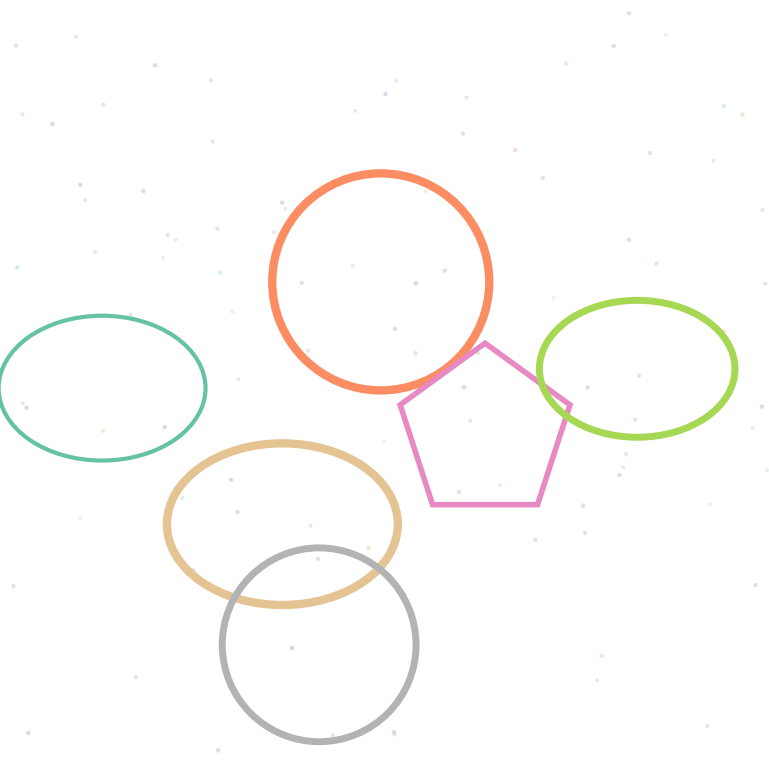[{"shape": "oval", "thickness": 1.5, "radius": 0.67, "center": [0.133, 0.496]}, {"shape": "circle", "thickness": 3, "radius": 0.7, "center": [0.494, 0.634]}, {"shape": "pentagon", "thickness": 2, "radius": 0.58, "center": [0.63, 0.438]}, {"shape": "oval", "thickness": 2.5, "radius": 0.64, "center": [0.828, 0.521]}, {"shape": "oval", "thickness": 3, "radius": 0.75, "center": [0.367, 0.319]}, {"shape": "circle", "thickness": 2.5, "radius": 0.63, "center": [0.414, 0.163]}]